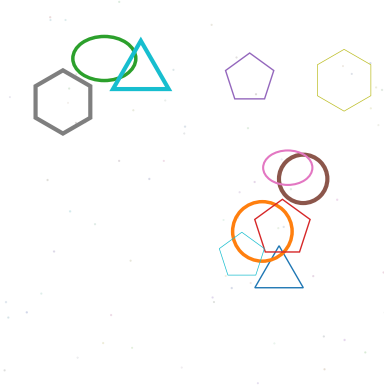[{"shape": "triangle", "thickness": 1, "radius": 0.36, "center": [0.725, 0.289]}, {"shape": "circle", "thickness": 2.5, "radius": 0.39, "center": [0.681, 0.399]}, {"shape": "oval", "thickness": 2.5, "radius": 0.41, "center": [0.271, 0.848]}, {"shape": "pentagon", "thickness": 1, "radius": 0.38, "center": [0.734, 0.407]}, {"shape": "pentagon", "thickness": 1, "radius": 0.33, "center": [0.648, 0.796]}, {"shape": "circle", "thickness": 3, "radius": 0.31, "center": [0.787, 0.535]}, {"shape": "oval", "thickness": 1.5, "radius": 0.32, "center": [0.747, 0.564]}, {"shape": "hexagon", "thickness": 3, "radius": 0.41, "center": [0.163, 0.735]}, {"shape": "hexagon", "thickness": 0.5, "radius": 0.4, "center": [0.894, 0.792]}, {"shape": "triangle", "thickness": 3, "radius": 0.42, "center": [0.366, 0.81]}, {"shape": "pentagon", "thickness": 0.5, "radius": 0.31, "center": [0.628, 0.335]}]